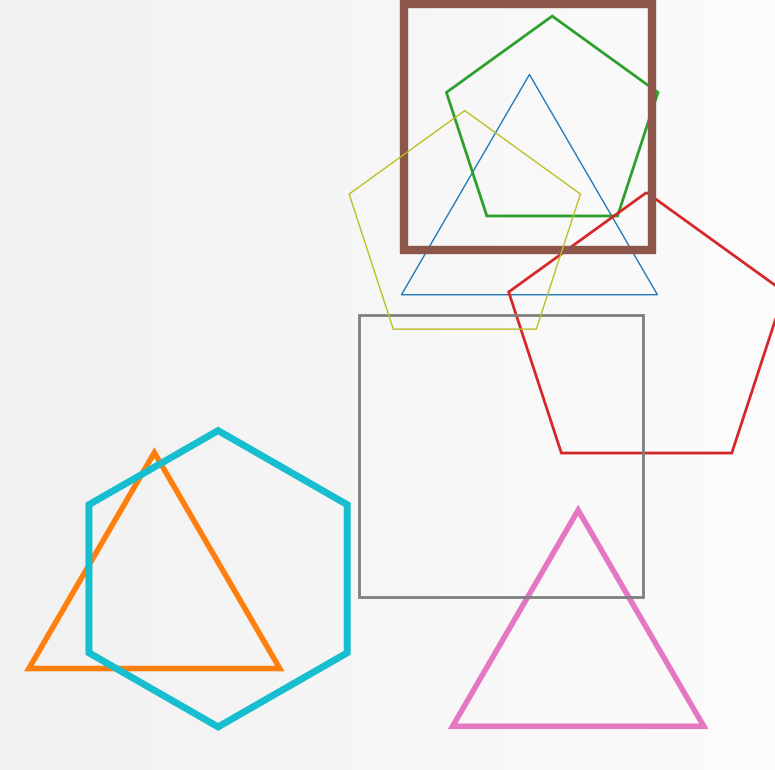[{"shape": "triangle", "thickness": 0.5, "radius": 0.95, "center": [0.683, 0.713]}, {"shape": "triangle", "thickness": 2, "radius": 0.93, "center": [0.199, 0.225]}, {"shape": "pentagon", "thickness": 1, "radius": 0.72, "center": [0.713, 0.836]}, {"shape": "pentagon", "thickness": 1, "radius": 0.94, "center": [0.834, 0.563]}, {"shape": "square", "thickness": 3, "radius": 0.8, "center": [0.682, 0.835]}, {"shape": "triangle", "thickness": 2, "radius": 0.94, "center": [0.746, 0.15]}, {"shape": "square", "thickness": 1, "radius": 0.91, "center": [0.646, 0.408]}, {"shape": "pentagon", "thickness": 0.5, "radius": 0.78, "center": [0.6, 0.699]}, {"shape": "hexagon", "thickness": 2.5, "radius": 0.96, "center": [0.281, 0.248]}]